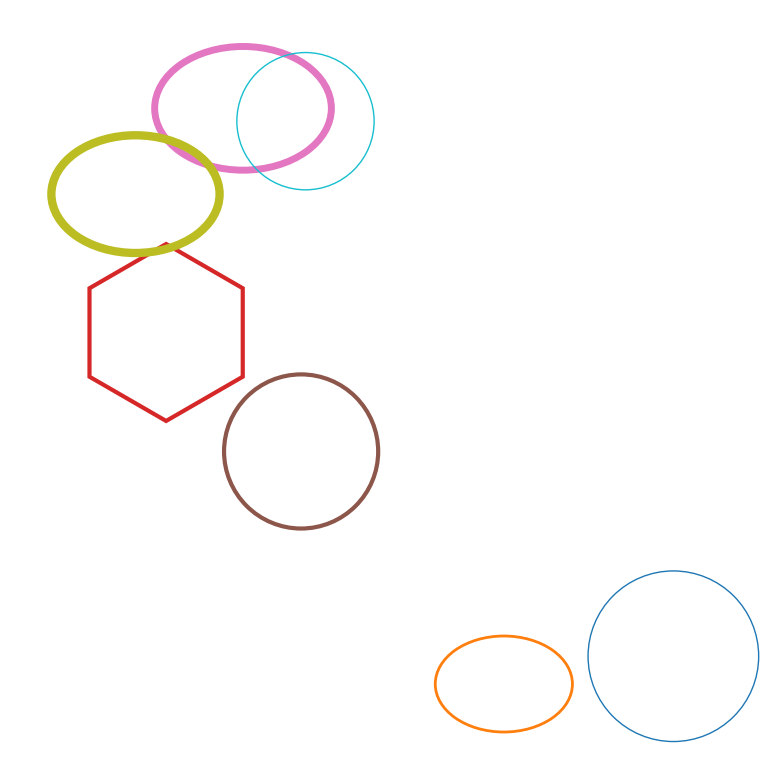[{"shape": "circle", "thickness": 0.5, "radius": 0.55, "center": [0.874, 0.148]}, {"shape": "oval", "thickness": 1, "radius": 0.45, "center": [0.654, 0.112]}, {"shape": "hexagon", "thickness": 1.5, "radius": 0.57, "center": [0.216, 0.568]}, {"shape": "circle", "thickness": 1.5, "radius": 0.5, "center": [0.391, 0.414]}, {"shape": "oval", "thickness": 2.5, "radius": 0.57, "center": [0.316, 0.859]}, {"shape": "oval", "thickness": 3, "radius": 0.55, "center": [0.176, 0.748]}, {"shape": "circle", "thickness": 0.5, "radius": 0.45, "center": [0.397, 0.843]}]